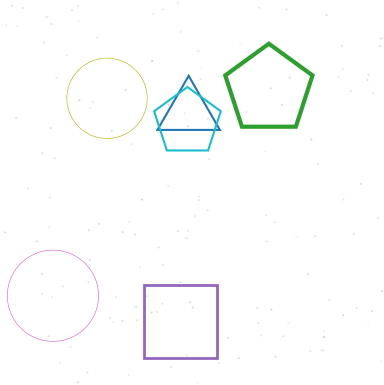[{"shape": "triangle", "thickness": 1.5, "radius": 0.47, "center": [0.49, 0.709]}, {"shape": "pentagon", "thickness": 3, "radius": 0.6, "center": [0.698, 0.767]}, {"shape": "square", "thickness": 2, "radius": 0.48, "center": [0.468, 0.164]}, {"shape": "circle", "thickness": 0.5, "radius": 0.59, "center": [0.138, 0.232]}, {"shape": "circle", "thickness": 0.5, "radius": 0.52, "center": [0.278, 0.745]}, {"shape": "pentagon", "thickness": 1.5, "radius": 0.46, "center": [0.487, 0.683]}]